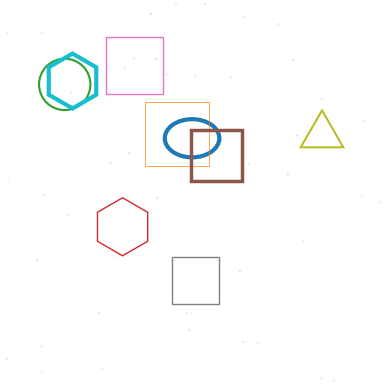[{"shape": "oval", "thickness": 3, "radius": 0.35, "center": [0.499, 0.641]}, {"shape": "square", "thickness": 0.5, "radius": 0.42, "center": [0.46, 0.652]}, {"shape": "circle", "thickness": 1.5, "radius": 0.33, "center": [0.168, 0.781]}, {"shape": "hexagon", "thickness": 1, "radius": 0.38, "center": [0.318, 0.411]}, {"shape": "square", "thickness": 2.5, "radius": 0.34, "center": [0.563, 0.596]}, {"shape": "square", "thickness": 1, "radius": 0.37, "center": [0.349, 0.829]}, {"shape": "square", "thickness": 1, "radius": 0.31, "center": [0.509, 0.272]}, {"shape": "triangle", "thickness": 1.5, "radius": 0.32, "center": [0.836, 0.649]}, {"shape": "hexagon", "thickness": 3, "radius": 0.36, "center": [0.188, 0.79]}]